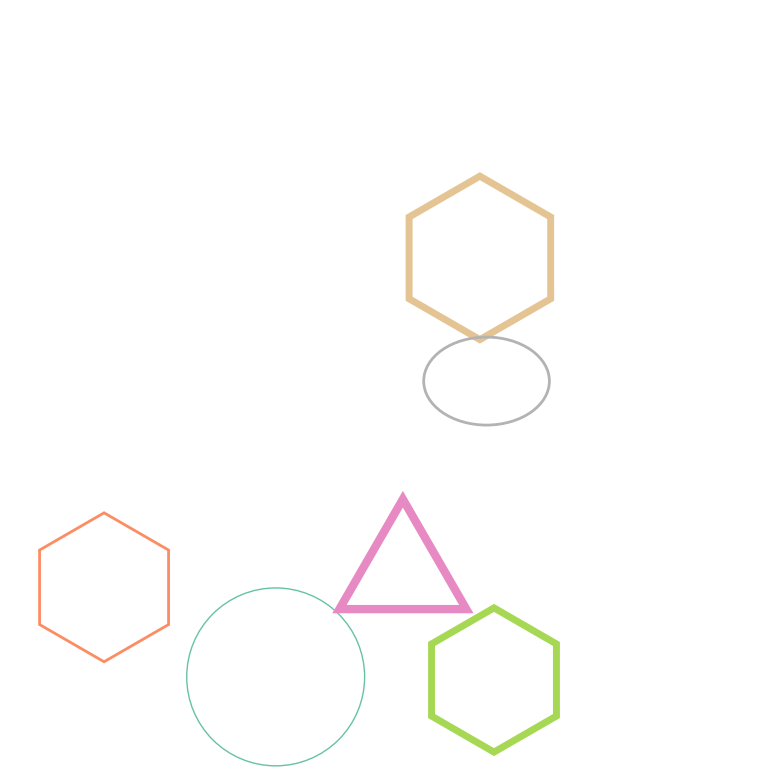[{"shape": "circle", "thickness": 0.5, "radius": 0.58, "center": [0.358, 0.121]}, {"shape": "hexagon", "thickness": 1, "radius": 0.48, "center": [0.135, 0.237]}, {"shape": "triangle", "thickness": 3, "radius": 0.48, "center": [0.523, 0.257]}, {"shape": "hexagon", "thickness": 2.5, "radius": 0.47, "center": [0.642, 0.117]}, {"shape": "hexagon", "thickness": 2.5, "radius": 0.53, "center": [0.623, 0.665]}, {"shape": "oval", "thickness": 1, "radius": 0.41, "center": [0.632, 0.505]}]